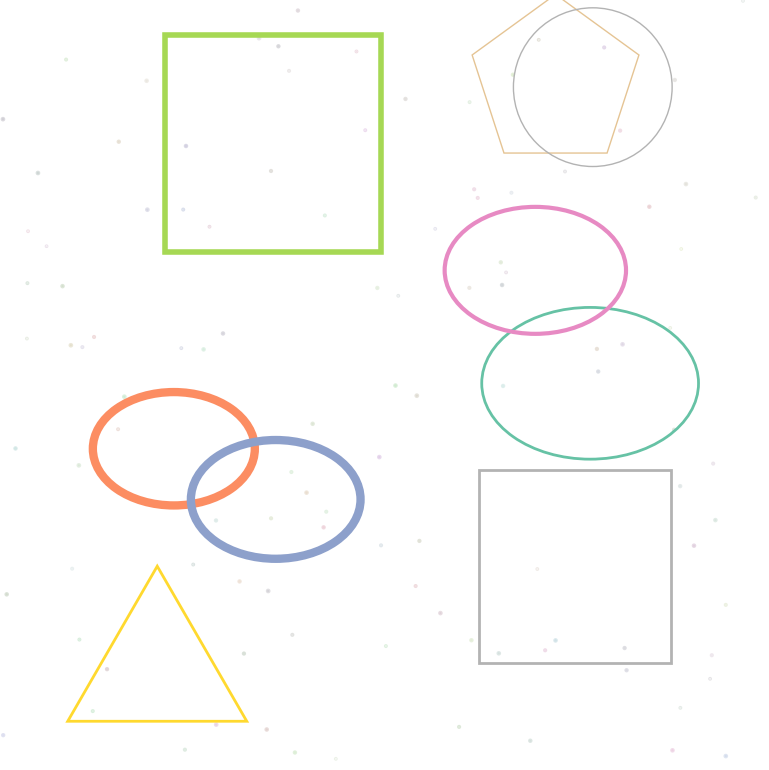[{"shape": "oval", "thickness": 1, "radius": 0.7, "center": [0.766, 0.502]}, {"shape": "oval", "thickness": 3, "radius": 0.53, "center": [0.226, 0.417]}, {"shape": "oval", "thickness": 3, "radius": 0.55, "center": [0.358, 0.351]}, {"shape": "oval", "thickness": 1.5, "radius": 0.59, "center": [0.695, 0.649]}, {"shape": "square", "thickness": 2, "radius": 0.7, "center": [0.354, 0.814]}, {"shape": "triangle", "thickness": 1, "radius": 0.67, "center": [0.204, 0.13]}, {"shape": "pentagon", "thickness": 0.5, "radius": 0.57, "center": [0.721, 0.893]}, {"shape": "circle", "thickness": 0.5, "radius": 0.52, "center": [0.77, 0.887]}, {"shape": "square", "thickness": 1, "radius": 0.63, "center": [0.747, 0.264]}]